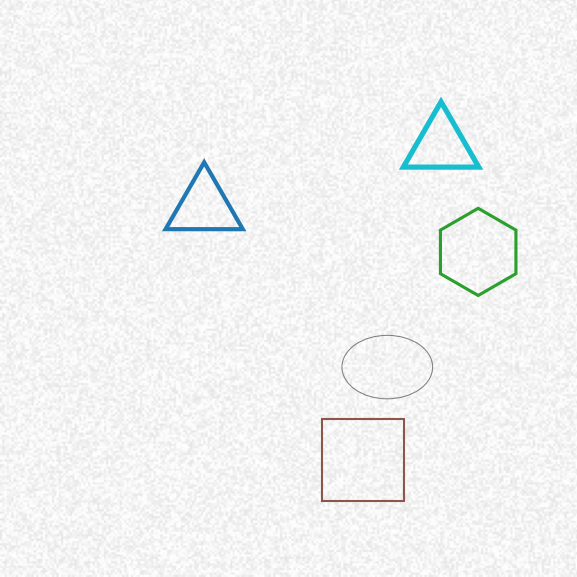[{"shape": "triangle", "thickness": 2, "radius": 0.39, "center": [0.354, 0.641]}, {"shape": "hexagon", "thickness": 1.5, "radius": 0.38, "center": [0.828, 0.563]}, {"shape": "square", "thickness": 1, "radius": 0.35, "center": [0.629, 0.202]}, {"shape": "oval", "thickness": 0.5, "radius": 0.39, "center": [0.671, 0.364]}, {"shape": "triangle", "thickness": 2.5, "radius": 0.38, "center": [0.764, 0.747]}]